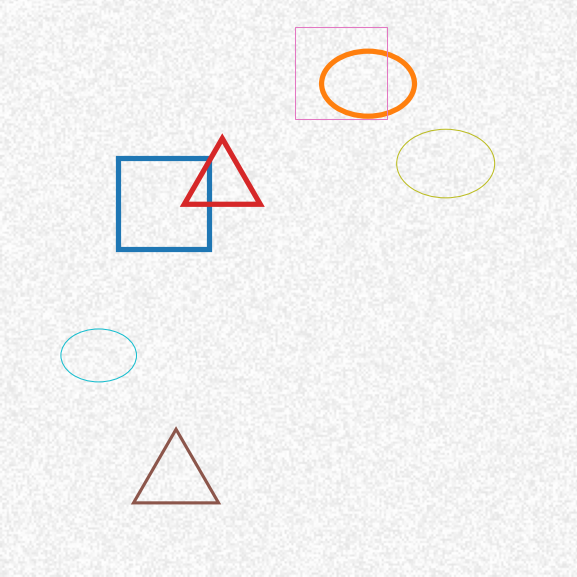[{"shape": "square", "thickness": 2.5, "radius": 0.39, "center": [0.283, 0.646]}, {"shape": "oval", "thickness": 2.5, "radius": 0.4, "center": [0.637, 0.854]}, {"shape": "triangle", "thickness": 2.5, "radius": 0.38, "center": [0.385, 0.683]}, {"shape": "triangle", "thickness": 1.5, "radius": 0.42, "center": [0.305, 0.171]}, {"shape": "square", "thickness": 0.5, "radius": 0.4, "center": [0.591, 0.873]}, {"shape": "oval", "thickness": 0.5, "radius": 0.42, "center": [0.772, 0.716]}, {"shape": "oval", "thickness": 0.5, "radius": 0.33, "center": [0.171, 0.384]}]